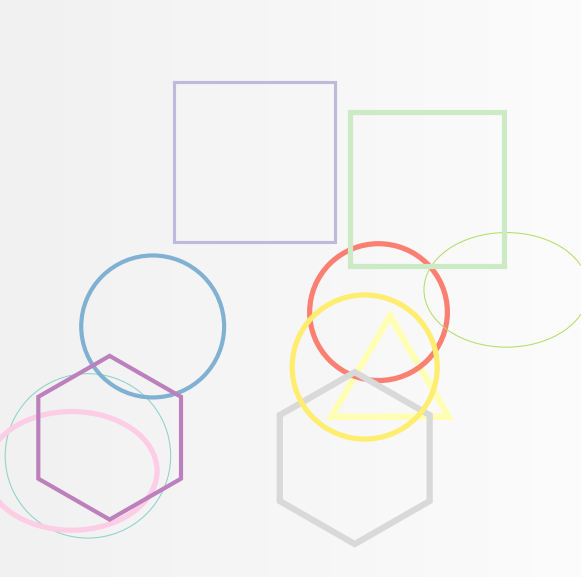[{"shape": "circle", "thickness": 0.5, "radius": 0.71, "center": [0.151, 0.21]}, {"shape": "triangle", "thickness": 3, "radius": 0.58, "center": [0.671, 0.336]}, {"shape": "square", "thickness": 1.5, "radius": 0.69, "center": [0.438, 0.718]}, {"shape": "circle", "thickness": 2.5, "radius": 0.59, "center": [0.651, 0.459]}, {"shape": "circle", "thickness": 2, "radius": 0.61, "center": [0.263, 0.434]}, {"shape": "oval", "thickness": 0.5, "radius": 0.71, "center": [0.871, 0.497]}, {"shape": "oval", "thickness": 2.5, "radius": 0.73, "center": [0.123, 0.184]}, {"shape": "hexagon", "thickness": 3, "radius": 0.74, "center": [0.61, 0.206]}, {"shape": "hexagon", "thickness": 2, "radius": 0.71, "center": [0.189, 0.241]}, {"shape": "square", "thickness": 2.5, "radius": 0.66, "center": [0.735, 0.672]}, {"shape": "circle", "thickness": 2.5, "radius": 0.62, "center": [0.627, 0.364]}]